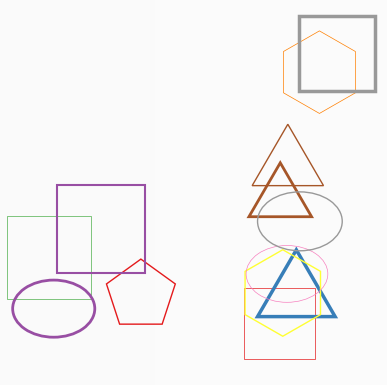[{"shape": "square", "thickness": 0.5, "radius": 0.46, "center": [0.721, 0.16]}, {"shape": "pentagon", "thickness": 1, "radius": 0.47, "center": [0.364, 0.234]}, {"shape": "triangle", "thickness": 2.5, "radius": 0.58, "center": [0.765, 0.235]}, {"shape": "square", "thickness": 0.5, "radius": 0.54, "center": [0.126, 0.33]}, {"shape": "square", "thickness": 1.5, "radius": 0.57, "center": [0.261, 0.406]}, {"shape": "oval", "thickness": 2, "radius": 0.53, "center": [0.139, 0.198]}, {"shape": "hexagon", "thickness": 0.5, "radius": 0.54, "center": [0.824, 0.813]}, {"shape": "hexagon", "thickness": 1, "radius": 0.56, "center": [0.73, 0.239]}, {"shape": "triangle", "thickness": 1, "radius": 0.53, "center": [0.743, 0.571]}, {"shape": "triangle", "thickness": 2, "radius": 0.47, "center": [0.723, 0.484]}, {"shape": "oval", "thickness": 0.5, "radius": 0.53, "center": [0.741, 0.289]}, {"shape": "oval", "thickness": 1, "radius": 0.55, "center": [0.774, 0.425]}, {"shape": "square", "thickness": 2.5, "radius": 0.49, "center": [0.871, 0.86]}]